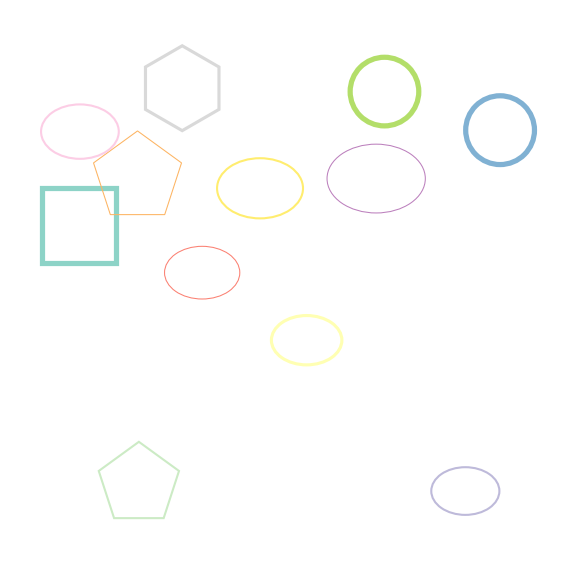[{"shape": "square", "thickness": 2.5, "radius": 0.32, "center": [0.137, 0.609]}, {"shape": "oval", "thickness": 1.5, "radius": 0.31, "center": [0.531, 0.41]}, {"shape": "oval", "thickness": 1, "radius": 0.29, "center": [0.806, 0.149]}, {"shape": "oval", "thickness": 0.5, "radius": 0.33, "center": [0.35, 0.527]}, {"shape": "circle", "thickness": 2.5, "radius": 0.3, "center": [0.866, 0.774]}, {"shape": "pentagon", "thickness": 0.5, "radius": 0.4, "center": [0.238, 0.692]}, {"shape": "circle", "thickness": 2.5, "radius": 0.3, "center": [0.666, 0.841]}, {"shape": "oval", "thickness": 1, "radius": 0.34, "center": [0.138, 0.771]}, {"shape": "hexagon", "thickness": 1.5, "radius": 0.37, "center": [0.316, 0.846]}, {"shape": "oval", "thickness": 0.5, "radius": 0.43, "center": [0.651, 0.69]}, {"shape": "pentagon", "thickness": 1, "radius": 0.37, "center": [0.24, 0.161]}, {"shape": "oval", "thickness": 1, "radius": 0.37, "center": [0.45, 0.673]}]